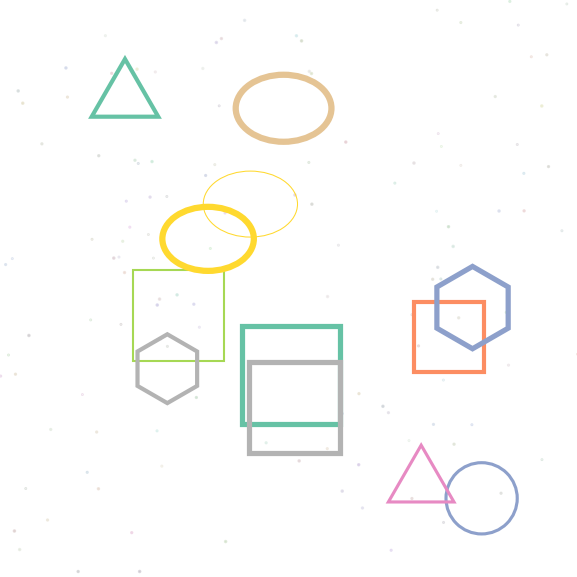[{"shape": "square", "thickness": 2.5, "radius": 0.43, "center": [0.504, 0.35]}, {"shape": "triangle", "thickness": 2, "radius": 0.33, "center": [0.216, 0.83]}, {"shape": "square", "thickness": 2, "radius": 0.3, "center": [0.778, 0.415]}, {"shape": "hexagon", "thickness": 2.5, "radius": 0.36, "center": [0.818, 0.467]}, {"shape": "circle", "thickness": 1.5, "radius": 0.31, "center": [0.834, 0.136]}, {"shape": "triangle", "thickness": 1.5, "radius": 0.33, "center": [0.729, 0.163]}, {"shape": "square", "thickness": 1, "radius": 0.39, "center": [0.309, 0.453]}, {"shape": "oval", "thickness": 0.5, "radius": 0.41, "center": [0.434, 0.646]}, {"shape": "oval", "thickness": 3, "radius": 0.4, "center": [0.36, 0.586]}, {"shape": "oval", "thickness": 3, "radius": 0.41, "center": [0.491, 0.812]}, {"shape": "hexagon", "thickness": 2, "radius": 0.3, "center": [0.29, 0.361]}, {"shape": "square", "thickness": 2.5, "radius": 0.39, "center": [0.51, 0.294]}]